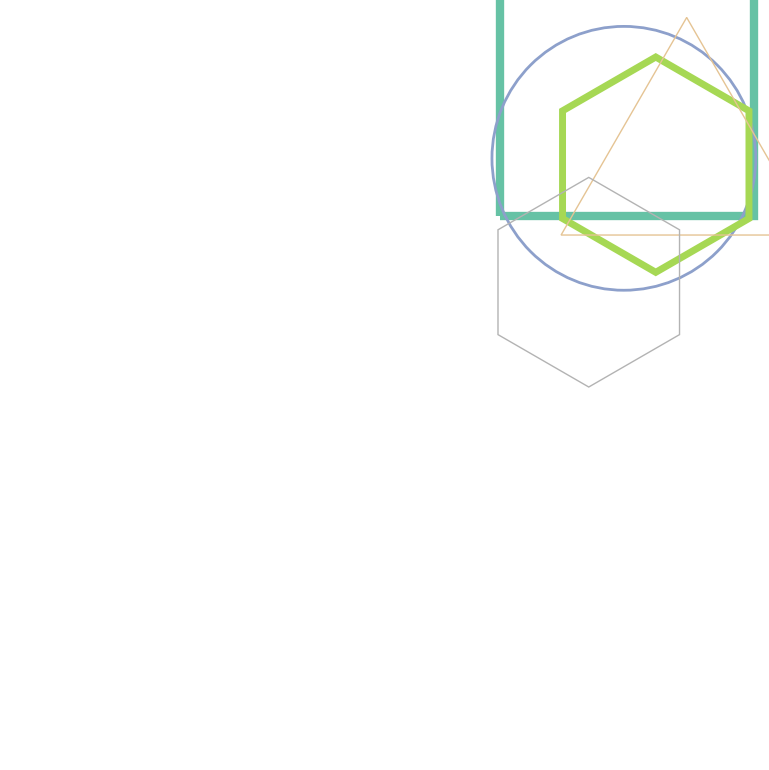[{"shape": "square", "thickness": 3, "radius": 0.82, "center": [0.815, 0.884]}, {"shape": "circle", "thickness": 1, "radius": 0.86, "center": [0.81, 0.794]}, {"shape": "hexagon", "thickness": 2.5, "radius": 0.7, "center": [0.852, 0.786]}, {"shape": "triangle", "thickness": 0.5, "radius": 0.94, "center": [0.892, 0.789]}, {"shape": "hexagon", "thickness": 0.5, "radius": 0.68, "center": [0.765, 0.633]}]